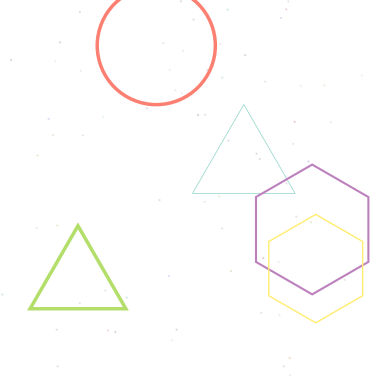[{"shape": "triangle", "thickness": 0.5, "radius": 0.77, "center": [0.633, 0.575]}, {"shape": "circle", "thickness": 2.5, "radius": 0.77, "center": [0.406, 0.882]}, {"shape": "triangle", "thickness": 2.5, "radius": 0.72, "center": [0.202, 0.27]}, {"shape": "hexagon", "thickness": 1.5, "radius": 0.84, "center": [0.811, 0.404]}, {"shape": "hexagon", "thickness": 1, "radius": 0.7, "center": [0.82, 0.302]}]